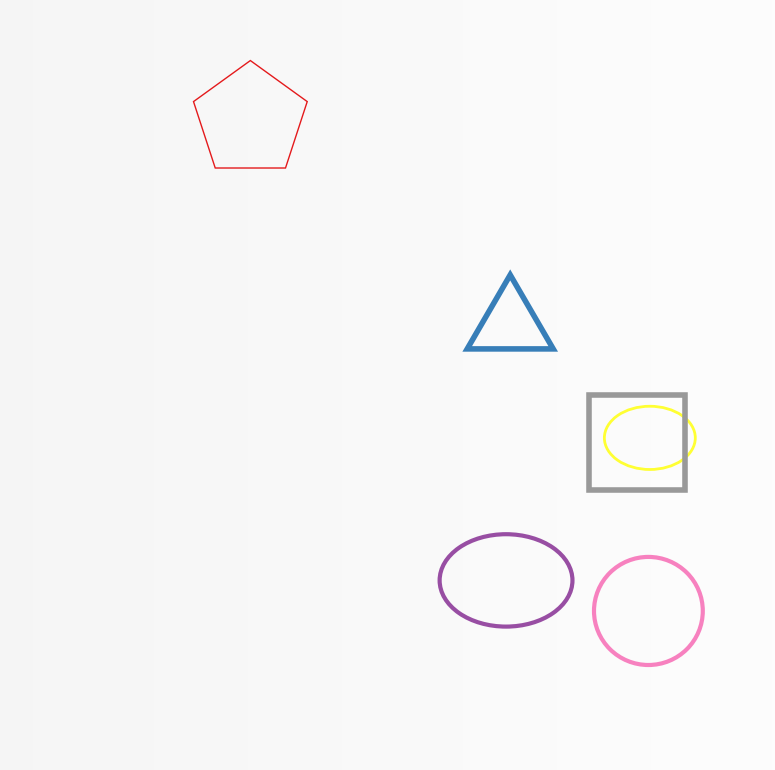[{"shape": "pentagon", "thickness": 0.5, "radius": 0.39, "center": [0.323, 0.844]}, {"shape": "triangle", "thickness": 2, "radius": 0.32, "center": [0.658, 0.579]}, {"shape": "oval", "thickness": 1.5, "radius": 0.43, "center": [0.653, 0.246]}, {"shape": "oval", "thickness": 1, "radius": 0.29, "center": [0.838, 0.431]}, {"shape": "circle", "thickness": 1.5, "radius": 0.35, "center": [0.837, 0.207]}, {"shape": "square", "thickness": 2, "radius": 0.31, "center": [0.822, 0.426]}]